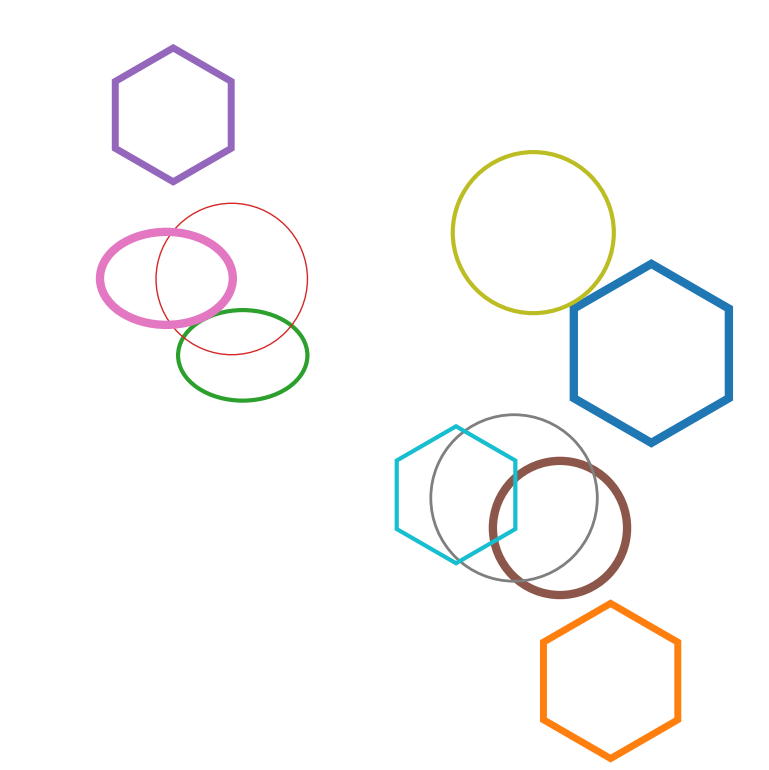[{"shape": "hexagon", "thickness": 3, "radius": 0.58, "center": [0.846, 0.541]}, {"shape": "hexagon", "thickness": 2.5, "radius": 0.5, "center": [0.793, 0.116]}, {"shape": "oval", "thickness": 1.5, "radius": 0.42, "center": [0.315, 0.538]}, {"shape": "circle", "thickness": 0.5, "radius": 0.49, "center": [0.301, 0.638]}, {"shape": "hexagon", "thickness": 2.5, "radius": 0.43, "center": [0.225, 0.851]}, {"shape": "circle", "thickness": 3, "radius": 0.44, "center": [0.727, 0.314]}, {"shape": "oval", "thickness": 3, "radius": 0.43, "center": [0.216, 0.638]}, {"shape": "circle", "thickness": 1, "radius": 0.54, "center": [0.668, 0.353]}, {"shape": "circle", "thickness": 1.5, "radius": 0.52, "center": [0.693, 0.698]}, {"shape": "hexagon", "thickness": 1.5, "radius": 0.44, "center": [0.592, 0.357]}]